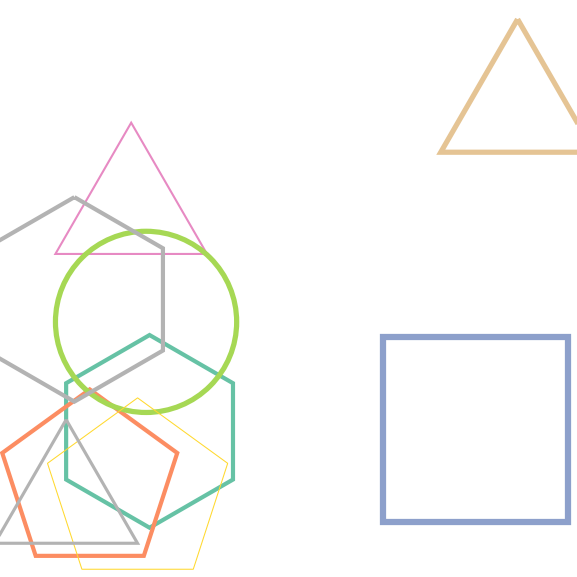[{"shape": "hexagon", "thickness": 2, "radius": 0.83, "center": [0.259, 0.252]}, {"shape": "pentagon", "thickness": 2, "radius": 0.8, "center": [0.155, 0.166]}, {"shape": "square", "thickness": 3, "radius": 0.8, "center": [0.824, 0.255]}, {"shape": "triangle", "thickness": 1, "radius": 0.76, "center": [0.227, 0.635]}, {"shape": "circle", "thickness": 2.5, "radius": 0.78, "center": [0.253, 0.442]}, {"shape": "pentagon", "thickness": 0.5, "radius": 0.82, "center": [0.238, 0.146]}, {"shape": "triangle", "thickness": 2.5, "radius": 0.77, "center": [0.896, 0.812]}, {"shape": "triangle", "thickness": 1.5, "radius": 0.71, "center": [0.115, 0.13]}, {"shape": "hexagon", "thickness": 2, "radius": 0.89, "center": [0.129, 0.481]}]